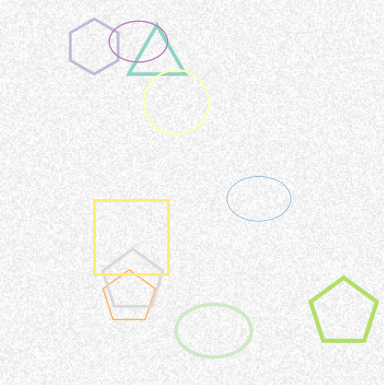[{"shape": "triangle", "thickness": 2.5, "radius": 0.42, "center": [0.408, 0.85]}, {"shape": "circle", "thickness": 1.5, "radius": 0.42, "center": [0.458, 0.734]}, {"shape": "hexagon", "thickness": 2, "radius": 0.36, "center": [0.245, 0.879]}, {"shape": "oval", "thickness": 0.5, "radius": 0.41, "center": [0.673, 0.484]}, {"shape": "pentagon", "thickness": 1, "radius": 0.36, "center": [0.335, 0.228]}, {"shape": "pentagon", "thickness": 3, "radius": 0.45, "center": [0.893, 0.188]}, {"shape": "pentagon", "thickness": 2, "radius": 0.41, "center": [0.345, 0.271]}, {"shape": "oval", "thickness": 1, "radius": 0.38, "center": [0.359, 0.892]}, {"shape": "oval", "thickness": 2.5, "radius": 0.49, "center": [0.555, 0.141]}, {"shape": "square", "thickness": 2, "radius": 0.48, "center": [0.34, 0.384]}]